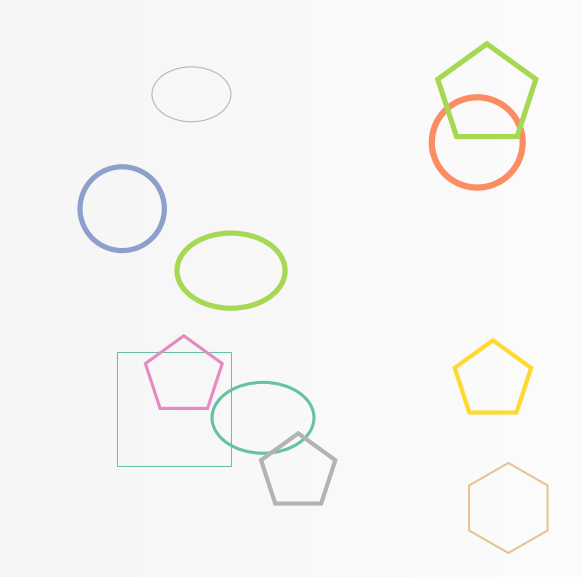[{"shape": "square", "thickness": 0.5, "radius": 0.49, "center": [0.3, 0.291]}, {"shape": "oval", "thickness": 1.5, "radius": 0.44, "center": [0.452, 0.276]}, {"shape": "circle", "thickness": 3, "radius": 0.39, "center": [0.821, 0.753]}, {"shape": "circle", "thickness": 2.5, "radius": 0.36, "center": [0.21, 0.638]}, {"shape": "pentagon", "thickness": 1.5, "radius": 0.35, "center": [0.316, 0.348]}, {"shape": "oval", "thickness": 2.5, "radius": 0.46, "center": [0.397, 0.531]}, {"shape": "pentagon", "thickness": 2.5, "radius": 0.44, "center": [0.838, 0.834]}, {"shape": "pentagon", "thickness": 2, "radius": 0.35, "center": [0.848, 0.341]}, {"shape": "hexagon", "thickness": 1, "radius": 0.39, "center": [0.875, 0.12]}, {"shape": "pentagon", "thickness": 2, "radius": 0.34, "center": [0.513, 0.182]}, {"shape": "oval", "thickness": 0.5, "radius": 0.34, "center": [0.329, 0.836]}]